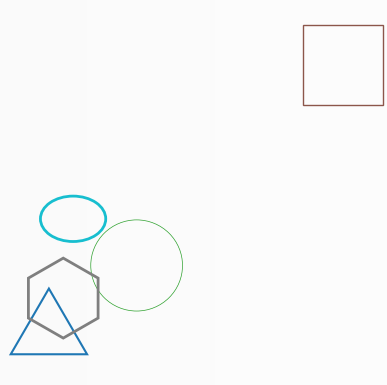[{"shape": "triangle", "thickness": 1.5, "radius": 0.57, "center": [0.126, 0.137]}, {"shape": "circle", "thickness": 0.5, "radius": 0.59, "center": [0.353, 0.31]}, {"shape": "square", "thickness": 1, "radius": 0.52, "center": [0.885, 0.831]}, {"shape": "hexagon", "thickness": 2, "radius": 0.52, "center": [0.163, 0.226]}, {"shape": "oval", "thickness": 2, "radius": 0.42, "center": [0.189, 0.432]}]